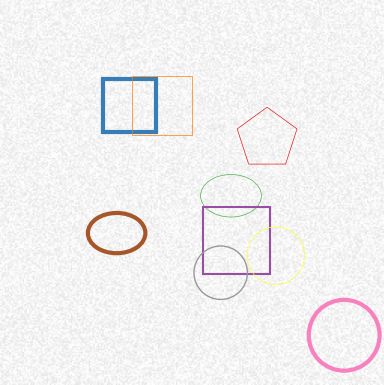[{"shape": "pentagon", "thickness": 0.5, "radius": 0.41, "center": [0.694, 0.64]}, {"shape": "square", "thickness": 3, "radius": 0.34, "center": [0.336, 0.725]}, {"shape": "oval", "thickness": 0.5, "radius": 0.39, "center": [0.6, 0.492]}, {"shape": "square", "thickness": 1.5, "radius": 0.43, "center": [0.613, 0.375]}, {"shape": "square", "thickness": 0.5, "radius": 0.38, "center": [0.421, 0.726]}, {"shape": "circle", "thickness": 0.5, "radius": 0.37, "center": [0.716, 0.336]}, {"shape": "oval", "thickness": 3, "radius": 0.37, "center": [0.303, 0.395]}, {"shape": "circle", "thickness": 3, "radius": 0.46, "center": [0.894, 0.129]}, {"shape": "circle", "thickness": 1, "radius": 0.35, "center": [0.573, 0.292]}]